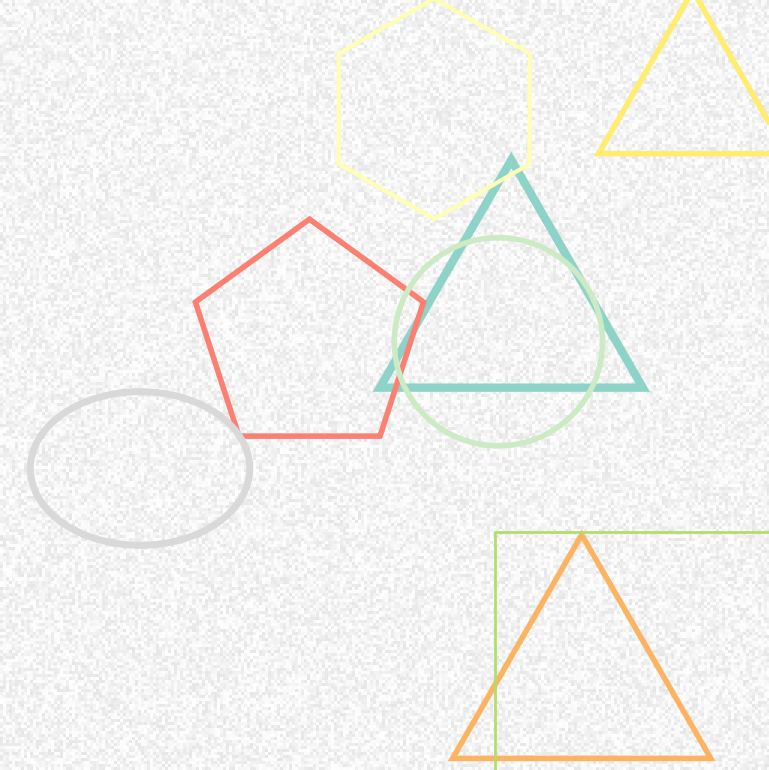[{"shape": "triangle", "thickness": 3, "radius": 0.99, "center": [0.664, 0.595]}, {"shape": "hexagon", "thickness": 1.5, "radius": 0.72, "center": [0.564, 0.859]}, {"shape": "pentagon", "thickness": 2, "radius": 0.78, "center": [0.402, 0.56]}, {"shape": "triangle", "thickness": 2, "radius": 0.97, "center": [0.755, 0.112]}, {"shape": "square", "thickness": 1, "radius": 0.97, "center": [0.837, 0.114]}, {"shape": "oval", "thickness": 2.5, "radius": 0.71, "center": [0.182, 0.392]}, {"shape": "circle", "thickness": 2, "radius": 0.68, "center": [0.647, 0.556]}, {"shape": "triangle", "thickness": 2, "radius": 0.71, "center": [0.9, 0.871]}]